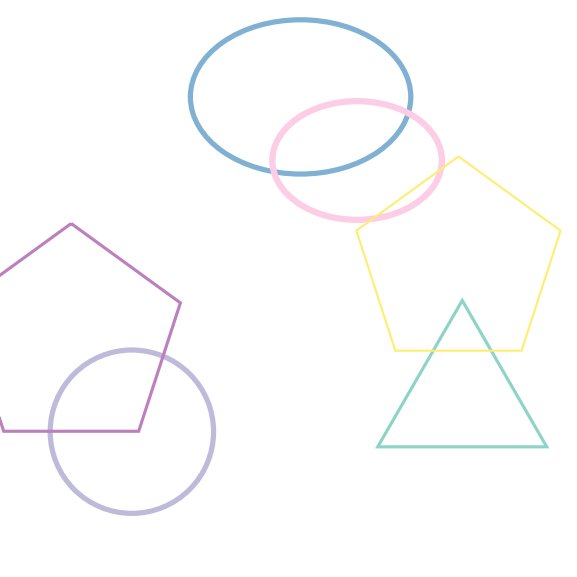[{"shape": "triangle", "thickness": 1.5, "radius": 0.84, "center": [0.8, 0.31]}, {"shape": "circle", "thickness": 2.5, "radius": 0.71, "center": [0.228, 0.252]}, {"shape": "oval", "thickness": 2.5, "radius": 0.95, "center": [0.52, 0.831]}, {"shape": "oval", "thickness": 3, "radius": 0.73, "center": [0.618, 0.721]}, {"shape": "pentagon", "thickness": 1.5, "radius": 0.99, "center": [0.123, 0.413]}, {"shape": "pentagon", "thickness": 1, "radius": 0.93, "center": [0.794, 0.542]}]